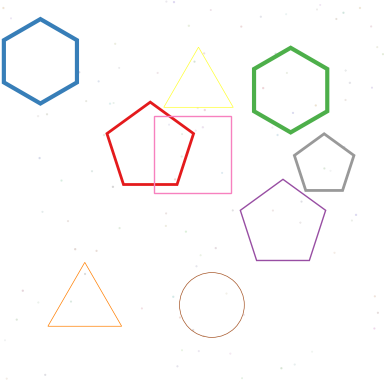[{"shape": "pentagon", "thickness": 2, "radius": 0.59, "center": [0.39, 0.616]}, {"shape": "hexagon", "thickness": 3, "radius": 0.55, "center": [0.105, 0.841]}, {"shape": "hexagon", "thickness": 3, "radius": 0.55, "center": [0.755, 0.766]}, {"shape": "pentagon", "thickness": 1, "radius": 0.58, "center": [0.735, 0.418]}, {"shape": "triangle", "thickness": 0.5, "radius": 0.55, "center": [0.22, 0.208]}, {"shape": "triangle", "thickness": 0.5, "radius": 0.52, "center": [0.516, 0.773]}, {"shape": "circle", "thickness": 0.5, "radius": 0.42, "center": [0.55, 0.208]}, {"shape": "square", "thickness": 1, "radius": 0.5, "center": [0.499, 0.598]}, {"shape": "pentagon", "thickness": 2, "radius": 0.41, "center": [0.842, 0.571]}]